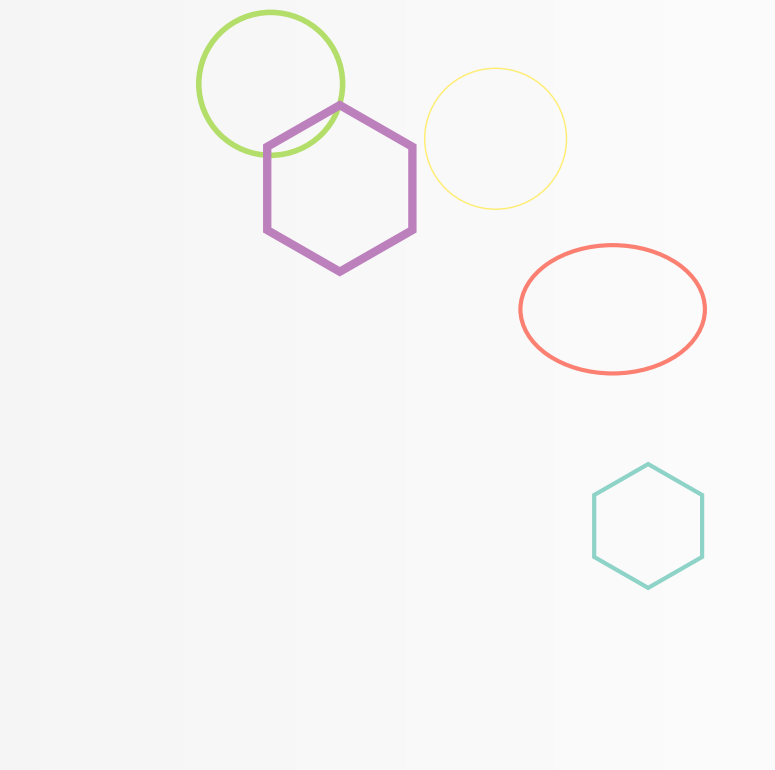[{"shape": "hexagon", "thickness": 1.5, "radius": 0.4, "center": [0.836, 0.317]}, {"shape": "oval", "thickness": 1.5, "radius": 0.6, "center": [0.791, 0.598]}, {"shape": "circle", "thickness": 2, "radius": 0.46, "center": [0.349, 0.891]}, {"shape": "hexagon", "thickness": 3, "radius": 0.54, "center": [0.438, 0.755]}, {"shape": "circle", "thickness": 0.5, "radius": 0.46, "center": [0.639, 0.82]}]